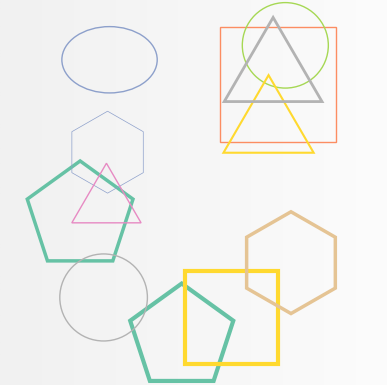[{"shape": "pentagon", "thickness": 3, "radius": 0.7, "center": [0.469, 0.124]}, {"shape": "pentagon", "thickness": 2.5, "radius": 0.72, "center": [0.207, 0.438]}, {"shape": "square", "thickness": 1, "radius": 0.75, "center": [0.718, 0.781]}, {"shape": "oval", "thickness": 1, "radius": 0.62, "center": [0.283, 0.845]}, {"shape": "hexagon", "thickness": 0.5, "radius": 0.53, "center": [0.278, 0.605]}, {"shape": "triangle", "thickness": 1, "radius": 0.52, "center": [0.275, 0.473]}, {"shape": "circle", "thickness": 1, "radius": 0.55, "center": [0.736, 0.882]}, {"shape": "triangle", "thickness": 1.5, "radius": 0.67, "center": [0.693, 0.67]}, {"shape": "square", "thickness": 3, "radius": 0.6, "center": [0.598, 0.175]}, {"shape": "hexagon", "thickness": 2.5, "radius": 0.66, "center": [0.751, 0.318]}, {"shape": "circle", "thickness": 1, "radius": 0.57, "center": [0.267, 0.227]}, {"shape": "triangle", "thickness": 2, "radius": 0.73, "center": [0.705, 0.809]}]